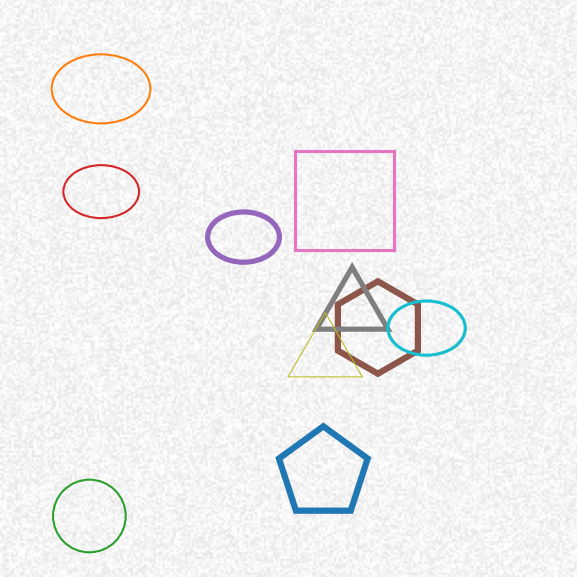[{"shape": "pentagon", "thickness": 3, "radius": 0.4, "center": [0.56, 0.18]}, {"shape": "oval", "thickness": 1, "radius": 0.43, "center": [0.175, 0.845]}, {"shape": "circle", "thickness": 1, "radius": 0.31, "center": [0.155, 0.106]}, {"shape": "oval", "thickness": 1, "radius": 0.33, "center": [0.175, 0.667]}, {"shape": "oval", "thickness": 2.5, "radius": 0.31, "center": [0.422, 0.589]}, {"shape": "hexagon", "thickness": 3, "radius": 0.4, "center": [0.654, 0.432]}, {"shape": "square", "thickness": 1.5, "radius": 0.43, "center": [0.597, 0.652]}, {"shape": "triangle", "thickness": 2.5, "radius": 0.36, "center": [0.61, 0.465]}, {"shape": "triangle", "thickness": 0.5, "radius": 0.37, "center": [0.563, 0.384]}, {"shape": "oval", "thickness": 1.5, "radius": 0.34, "center": [0.739, 0.431]}]